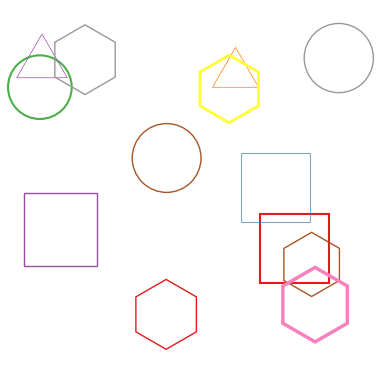[{"shape": "hexagon", "thickness": 1, "radius": 0.45, "center": [0.432, 0.183]}, {"shape": "square", "thickness": 1.5, "radius": 0.45, "center": [0.765, 0.355]}, {"shape": "square", "thickness": 0.5, "radius": 0.45, "center": [0.715, 0.514]}, {"shape": "circle", "thickness": 1.5, "radius": 0.41, "center": [0.104, 0.774]}, {"shape": "triangle", "thickness": 0.5, "radius": 0.38, "center": [0.109, 0.836]}, {"shape": "square", "thickness": 1, "radius": 0.47, "center": [0.156, 0.404]}, {"shape": "triangle", "thickness": 0.5, "radius": 0.35, "center": [0.612, 0.808]}, {"shape": "hexagon", "thickness": 2, "radius": 0.44, "center": [0.595, 0.769]}, {"shape": "circle", "thickness": 1, "radius": 0.45, "center": [0.433, 0.59]}, {"shape": "hexagon", "thickness": 1, "radius": 0.42, "center": [0.809, 0.313]}, {"shape": "hexagon", "thickness": 2.5, "radius": 0.48, "center": [0.818, 0.209]}, {"shape": "hexagon", "thickness": 1, "radius": 0.45, "center": [0.221, 0.845]}, {"shape": "circle", "thickness": 1, "radius": 0.45, "center": [0.88, 0.849]}]